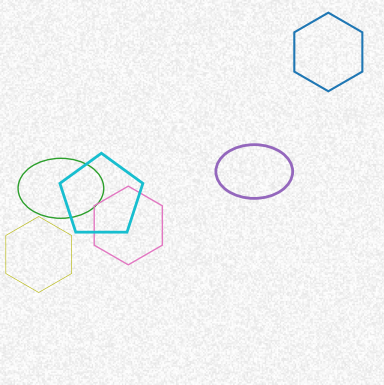[{"shape": "hexagon", "thickness": 1.5, "radius": 0.51, "center": [0.853, 0.865]}, {"shape": "oval", "thickness": 1, "radius": 0.56, "center": [0.158, 0.511]}, {"shape": "oval", "thickness": 2, "radius": 0.5, "center": [0.66, 0.554]}, {"shape": "hexagon", "thickness": 1, "radius": 0.51, "center": [0.333, 0.414]}, {"shape": "hexagon", "thickness": 0.5, "radius": 0.49, "center": [0.101, 0.339]}, {"shape": "pentagon", "thickness": 2, "radius": 0.57, "center": [0.263, 0.489]}]